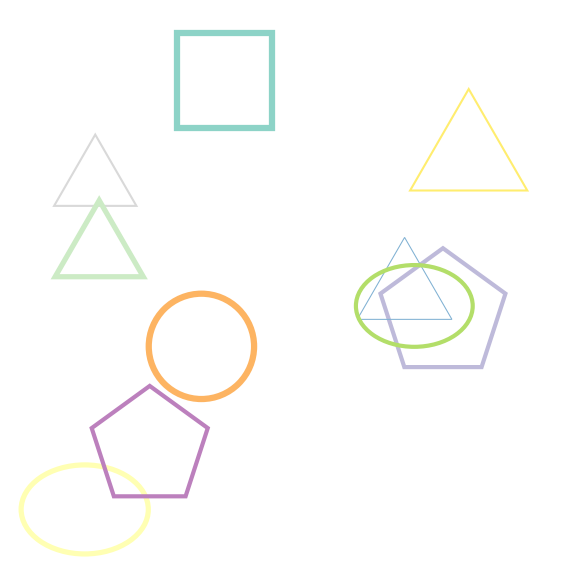[{"shape": "square", "thickness": 3, "radius": 0.41, "center": [0.389, 0.86]}, {"shape": "oval", "thickness": 2.5, "radius": 0.55, "center": [0.147, 0.117]}, {"shape": "pentagon", "thickness": 2, "radius": 0.57, "center": [0.767, 0.456]}, {"shape": "triangle", "thickness": 0.5, "radius": 0.47, "center": [0.701, 0.493]}, {"shape": "circle", "thickness": 3, "radius": 0.46, "center": [0.349, 0.399]}, {"shape": "oval", "thickness": 2, "radius": 0.51, "center": [0.717, 0.469]}, {"shape": "triangle", "thickness": 1, "radius": 0.41, "center": [0.165, 0.684]}, {"shape": "pentagon", "thickness": 2, "radius": 0.53, "center": [0.259, 0.225]}, {"shape": "triangle", "thickness": 2.5, "radius": 0.44, "center": [0.172, 0.564]}, {"shape": "triangle", "thickness": 1, "radius": 0.59, "center": [0.812, 0.728]}]